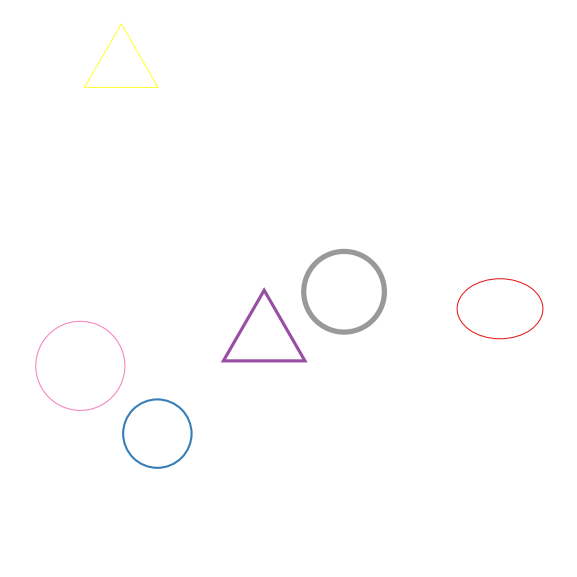[{"shape": "oval", "thickness": 0.5, "radius": 0.37, "center": [0.866, 0.464]}, {"shape": "circle", "thickness": 1, "radius": 0.3, "center": [0.272, 0.248]}, {"shape": "triangle", "thickness": 1.5, "radius": 0.41, "center": [0.457, 0.415]}, {"shape": "triangle", "thickness": 0.5, "radius": 0.37, "center": [0.21, 0.884]}, {"shape": "circle", "thickness": 0.5, "radius": 0.39, "center": [0.139, 0.366]}, {"shape": "circle", "thickness": 2.5, "radius": 0.35, "center": [0.596, 0.494]}]